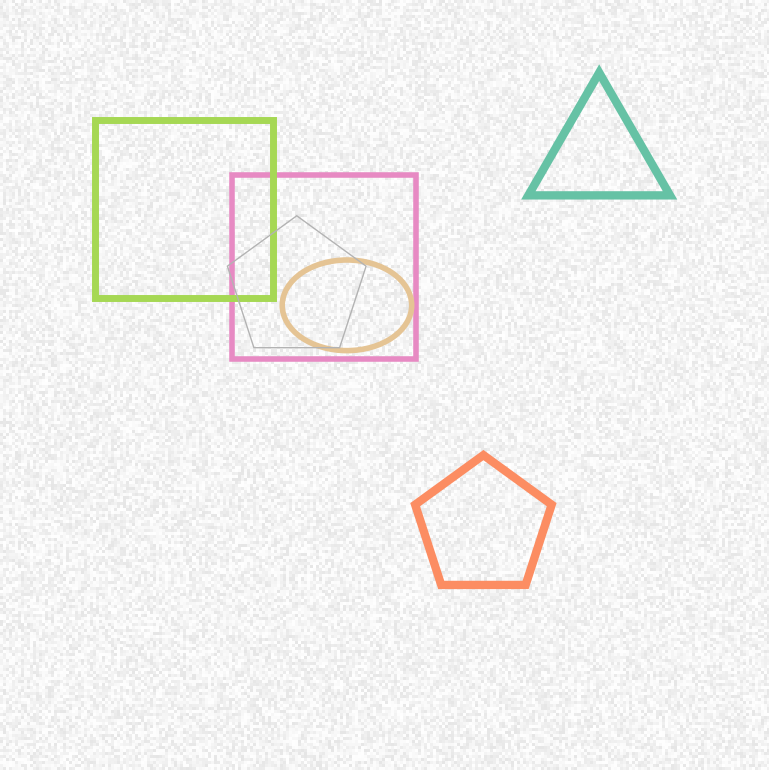[{"shape": "triangle", "thickness": 3, "radius": 0.53, "center": [0.778, 0.799]}, {"shape": "pentagon", "thickness": 3, "radius": 0.47, "center": [0.628, 0.316]}, {"shape": "square", "thickness": 2, "radius": 0.6, "center": [0.421, 0.654]}, {"shape": "square", "thickness": 2.5, "radius": 0.58, "center": [0.239, 0.729]}, {"shape": "oval", "thickness": 2, "radius": 0.42, "center": [0.451, 0.603]}, {"shape": "pentagon", "thickness": 0.5, "radius": 0.47, "center": [0.385, 0.625]}]